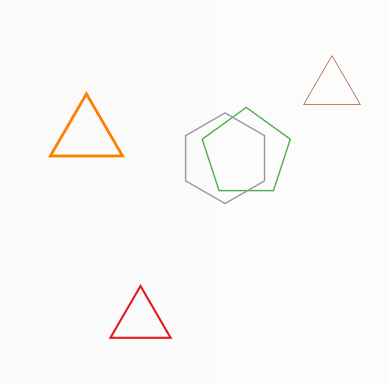[{"shape": "triangle", "thickness": 1.5, "radius": 0.45, "center": [0.363, 0.167]}, {"shape": "pentagon", "thickness": 1, "radius": 0.6, "center": [0.636, 0.602]}, {"shape": "triangle", "thickness": 2, "radius": 0.54, "center": [0.223, 0.649]}, {"shape": "triangle", "thickness": 0.5, "radius": 0.42, "center": [0.857, 0.771]}, {"shape": "hexagon", "thickness": 1, "radius": 0.59, "center": [0.581, 0.589]}]